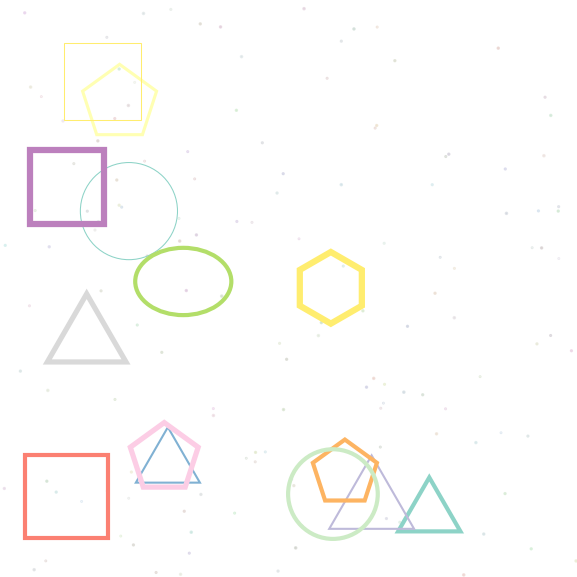[{"shape": "circle", "thickness": 0.5, "radius": 0.42, "center": [0.223, 0.634]}, {"shape": "triangle", "thickness": 2, "radius": 0.31, "center": [0.743, 0.11]}, {"shape": "pentagon", "thickness": 1.5, "radius": 0.34, "center": [0.207, 0.82]}, {"shape": "triangle", "thickness": 1, "radius": 0.42, "center": [0.644, 0.126]}, {"shape": "square", "thickness": 2, "radius": 0.36, "center": [0.116, 0.14]}, {"shape": "triangle", "thickness": 1, "radius": 0.32, "center": [0.291, 0.195]}, {"shape": "pentagon", "thickness": 2, "radius": 0.29, "center": [0.597, 0.18]}, {"shape": "oval", "thickness": 2, "radius": 0.42, "center": [0.317, 0.512]}, {"shape": "pentagon", "thickness": 2.5, "radius": 0.31, "center": [0.284, 0.206]}, {"shape": "triangle", "thickness": 2.5, "radius": 0.39, "center": [0.15, 0.412]}, {"shape": "square", "thickness": 3, "radius": 0.32, "center": [0.117, 0.676]}, {"shape": "circle", "thickness": 2, "radius": 0.39, "center": [0.577, 0.144]}, {"shape": "square", "thickness": 0.5, "radius": 0.33, "center": [0.177, 0.858]}, {"shape": "hexagon", "thickness": 3, "radius": 0.31, "center": [0.573, 0.501]}]